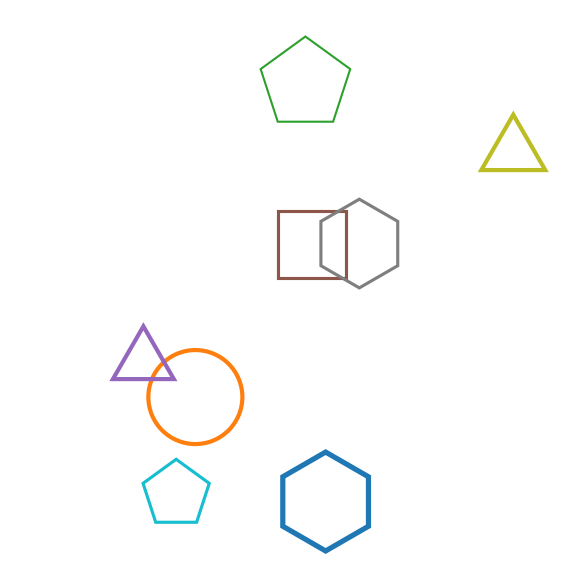[{"shape": "hexagon", "thickness": 2.5, "radius": 0.43, "center": [0.564, 0.131]}, {"shape": "circle", "thickness": 2, "radius": 0.41, "center": [0.338, 0.312]}, {"shape": "pentagon", "thickness": 1, "radius": 0.41, "center": [0.529, 0.854]}, {"shape": "triangle", "thickness": 2, "radius": 0.3, "center": [0.248, 0.373]}, {"shape": "square", "thickness": 1.5, "radius": 0.29, "center": [0.54, 0.576]}, {"shape": "hexagon", "thickness": 1.5, "radius": 0.38, "center": [0.622, 0.577]}, {"shape": "triangle", "thickness": 2, "radius": 0.32, "center": [0.889, 0.737]}, {"shape": "pentagon", "thickness": 1.5, "radius": 0.3, "center": [0.305, 0.144]}]